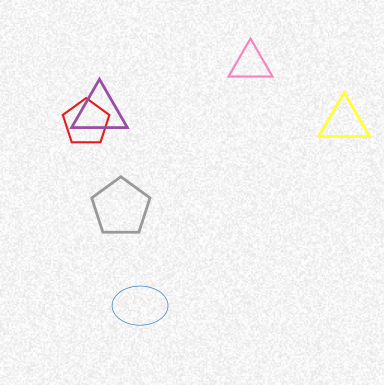[{"shape": "pentagon", "thickness": 1.5, "radius": 0.32, "center": [0.224, 0.682]}, {"shape": "oval", "thickness": 0.5, "radius": 0.36, "center": [0.364, 0.206]}, {"shape": "triangle", "thickness": 2, "radius": 0.42, "center": [0.258, 0.71]}, {"shape": "triangle", "thickness": 2, "radius": 0.38, "center": [0.894, 0.683]}, {"shape": "triangle", "thickness": 1.5, "radius": 0.33, "center": [0.651, 0.834]}, {"shape": "pentagon", "thickness": 2, "radius": 0.4, "center": [0.314, 0.461]}]